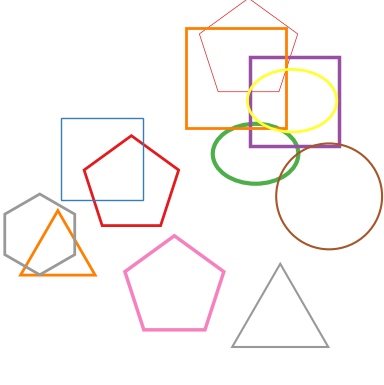[{"shape": "pentagon", "thickness": 0.5, "radius": 0.67, "center": [0.646, 0.87]}, {"shape": "pentagon", "thickness": 2, "radius": 0.65, "center": [0.341, 0.518]}, {"shape": "square", "thickness": 1, "radius": 0.53, "center": [0.264, 0.587]}, {"shape": "oval", "thickness": 3, "radius": 0.56, "center": [0.664, 0.601]}, {"shape": "square", "thickness": 2.5, "radius": 0.58, "center": [0.765, 0.737]}, {"shape": "triangle", "thickness": 2, "radius": 0.56, "center": [0.15, 0.341]}, {"shape": "square", "thickness": 2, "radius": 0.65, "center": [0.613, 0.796]}, {"shape": "oval", "thickness": 2, "radius": 0.58, "center": [0.759, 0.738]}, {"shape": "circle", "thickness": 1.5, "radius": 0.69, "center": [0.855, 0.49]}, {"shape": "pentagon", "thickness": 2.5, "radius": 0.68, "center": [0.453, 0.253]}, {"shape": "hexagon", "thickness": 2, "radius": 0.52, "center": [0.103, 0.391]}, {"shape": "triangle", "thickness": 1.5, "radius": 0.72, "center": [0.728, 0.171]}]